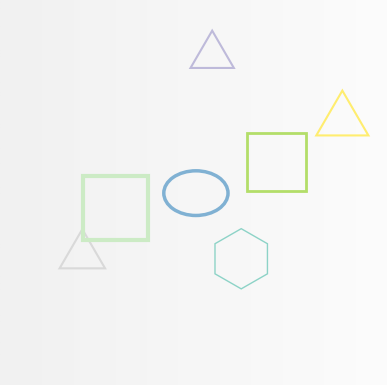[{"shape": "hexagon", "thickness": 1, "radius": 0.39, "center": [0.623, 0.328]}, {"shape": "triangle", "thickness": 1.5, "radius": 0.32, "center": [0.548, 0.856]}, {"shape": "oval", "thickness": 2.5, "radius": 0.41, "center": [0.506, 0.498]}, {"shape": "square", "thickness": 2, "radius": 0.38, "center": [0.714, 0.579]}, {"shape": "triangle", "thickness": 1.5, "radius": 0.34, "center": [0.212, 0.337]}, {"shape": "square", "thickness": 3, "radius": 0.41, "center": [0.298, 0.459]}, {"shape": "triangle", "thickness": 1.5, "radius": 0.39, "center": [0.884, 0.687]}]